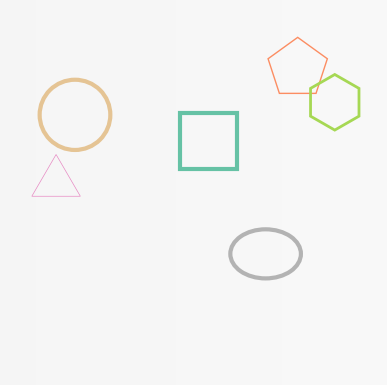[{"shape": "square", "thickness": 3, "radius": 0.37, "center": [0.538, 0.634]}, {"shape": "pentagon", "thickness": 1, "radius": 0.4, "center": [0.768, 0.823]}, {"shape": "triangle", "thickness": 0.5, "radius": 0.36, "center": [0.145, 0.526]}, {"shape": "hexagon", "thickness": 2, "radius": 0.36, "center": [0.864, 0.734]}, {"shape": "circle", "thickness": 3, "radius": 0.46, "center": [0.194, 0.702]}, {"shape": "oval", "thickness": 3, "radius": 0.46, "center": [0.685, 0.341]}]